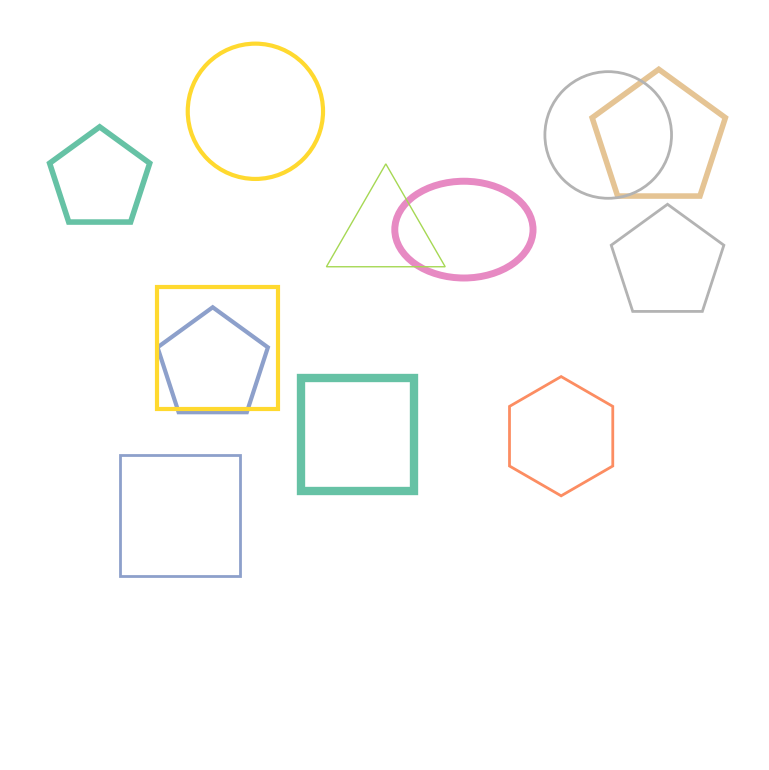[{"shape": "pentagon", "thickness": 2, "radius": 0.34, "center": [0.129, 0.767]}, {"shape": "square", "thickness": 3, "radius": 0.37, "center": [0.464, 0.436]}, {"shape": "hexagon", "thickness": 1, "radius": 0.39, "center": [0.729, 0.433]}, {"shape": "square", "thickness": 1, "radius": 0.39, "center": [0.234, 0.33]}, {"shape": "pentagon", "thickness": 1.5, "radius": 0.38, "center": [0.276, 0.526]}, {"shape": "oval", "thickness": 2.5, "radius": 0.45, "center": [0.602, 0.702]}, {"shape": "triangle", "thickness": 0.5, "radius": 0.45, "center": [0.501, 0.698]}, {"shape": "square", "thickness": 1.5, "radius": 0.39, "center": [0.283, 0.548]}, {"shape": "circle", "thickness": 1.5, "radius": 0.44, "center": [0.332, 0.855]}, {"shape": "pentagon", "thickness": 2, "radius": 0.45, "center": [0.856, 0.819]}, {"shape": "circle", "thickness": 1, "radius": 0.41, "center": [0.79, 0.825]}, {"shape": "pentagon", "thickness": 1, "radius": 0.38, "center": [0.867, 0.658]}]